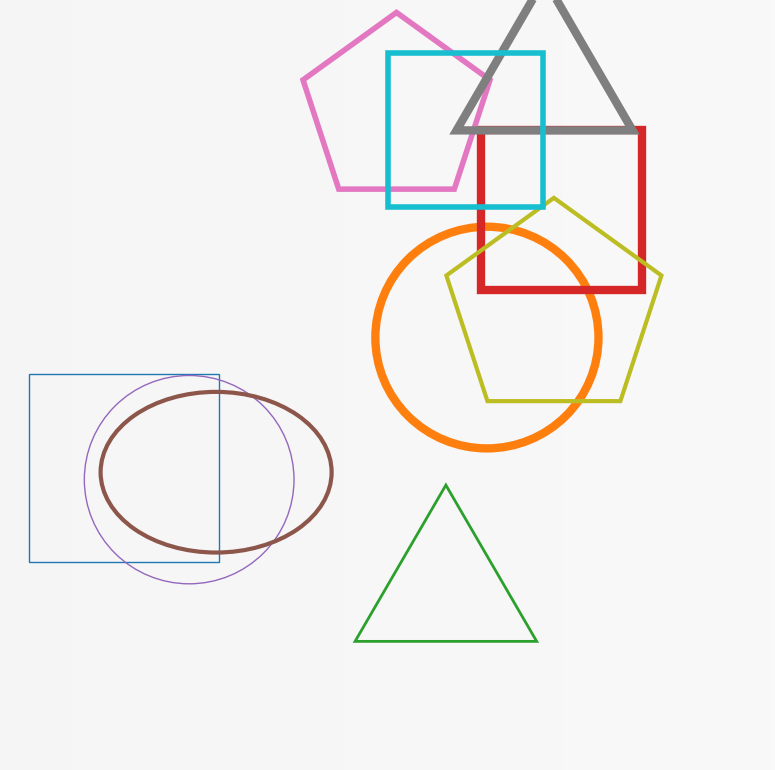[{"shape": "square", "thickness": 0.5, "radius": 0.61, "center": [0.16, 0.392]}, {"shape": "circle", "thickness": 3, "radius": 0.72, "center": [0.628, 0.562]}, {"shape": "triangle", "thickness": 1, "radius": 0.68, "center": [0.575, 0.235]}, {"shape": "square", "thickness": 3, "radius": 0.52, "center": [0.725, 0.727]}, {"shape": "circle", "thickness": 0.5, "radius": 0.68, "center": [0.244, 0.377]}, {"shape": "oval", "thickness": 1.5, "radius": 0.75, "center": [0.279, 0.387]}, {"shape": "pentagon", "thickness": 2, "radius": 0.63, "center": [0.512, 0.857]}, {"shape": "triangle", "thickness": 3, "radius": 0.66, "center": [0.703, 0.896]}, {"shape": "pentagon", "thickness": 1.5, "radius": 0.73, "center": [0.715, 0.597]}, {"shape": "square", "thickness": 2, "radius": 0.5, "center": [0.6, 0.832]}]